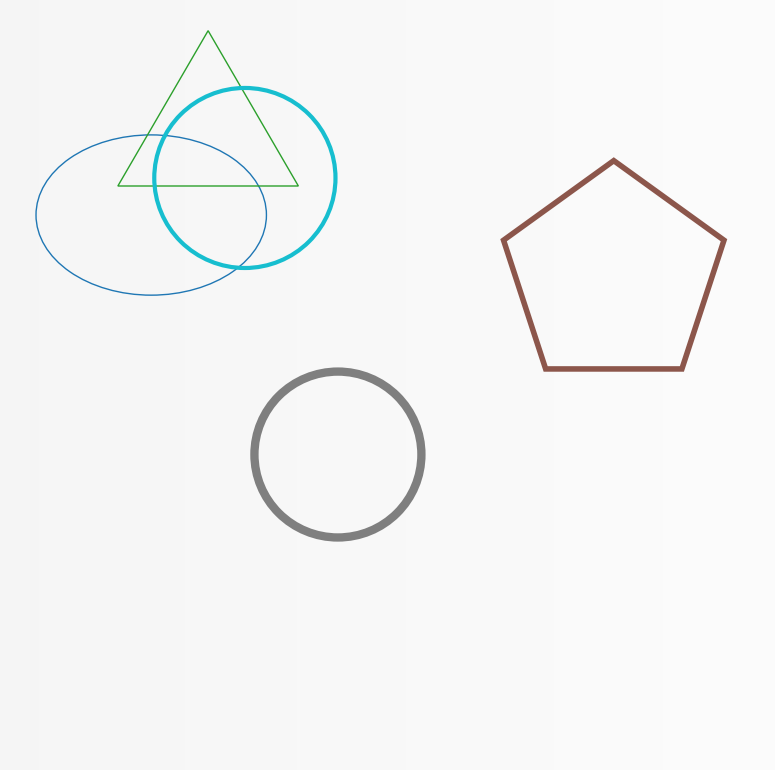[{"shape": "oval", "thickness": 0.5, "radius": 0.74, "center": [0.195, 0.721]}, {"shape": "triangle", "thickness": 0.5, "radius": 0.67, "center": [0.269, 0.826]}, {"shape": "pentagon", "thickness": 2, "radius": 0.75, "center": [0.792, 0.642]}, {"shape": "circle", "thickness": 3, "radius": 0.54, "center": [0.436, 0.41]}, {"shape": "circle", "thickness": 1.5, "radius": 0.58, "center": [0.316, 0.769]}]